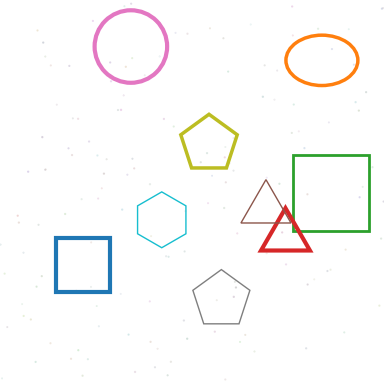[{"shape": "square", "thickness": 3, "radius": 0.35, "center": [0.215, 0.312]}, {"shape": "oval", "thickness": 2.5, "radius": 0.47, "center": [0.836, 0.843]}, {"shape": "square", "thickness": 2, "radius": 0.5, "center": [0.861, 0.499]}, {"shape": "triangle", "thickness": 3, "radius": 0.37, "center": [0.742, 0.386]}, {"shape": "triangle", "thickness": 1, "radius": 0.38, "center": [0.691, 0.458]}, {"shape": "circle", "thickness": 3, "radius": 0.47, "center": [0.34, 0.879]}, {"shape": "pentagon", "thickness": 1, "radius": 0.39, "center": [0.575, 0.222]}, {"shape": "pentagon", "thickness": 2.5, "radius": 0.39, "center": [0.543, 0.626]}, {"shape": "hexagon", "thickness": 1, "radius": 0.36, "center": [0.42, 0.429]}]